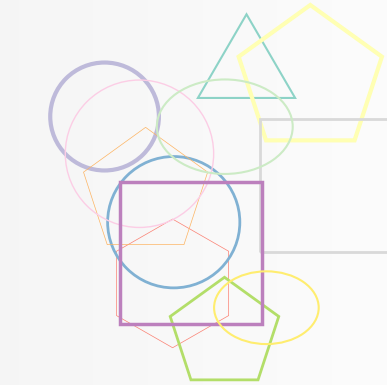[{"shape": "triangle", "thickness": 1.5, "radius": 0.72, "center": [0.636, 0.818]}, {"shape": "pentagon", "thickness": 3, "radius": 0.97, "center": [0.801, 0.793]}, {"shape": "circle", "thickness": 3, "radius": 0.7, "center": [0.27, 0.697]}, {"shape": "hexagon", "thickness": 0.5, "radius": 0.84, "center": [0.445, 0.264]}, {"shape": "circle", "thickness": 2, "radius": 0.85, "center": [0.448, 0.423]}, {"shape": "pentagon", "thickness": 0.5, "radius": 0.84, "center": [0.376, 0.501]}, {"shape": "pentagon", "thickness": 2, "radius": 0.74, "center": [0.579, 0.132]}, {"shape": "circle", "thickness": 1, "radius": 0.96, "center": [0.36, 0.601]}, {"shape": "square", "thickness": 2, "radius": 0.86, "center": [0.843, 0.518]}, {"shape": "square", "thickness": 2.5, "radius": 0.92, "center": [0.493, 0.343]}, {"shape": "oval", "thickness": 1.5, "radius": 0.88, "center": [0.58, 0.671]}, {"shape": "oval", "thickness": 1.5, "radius": 0.67, "center": [0.687, 0.201]}]